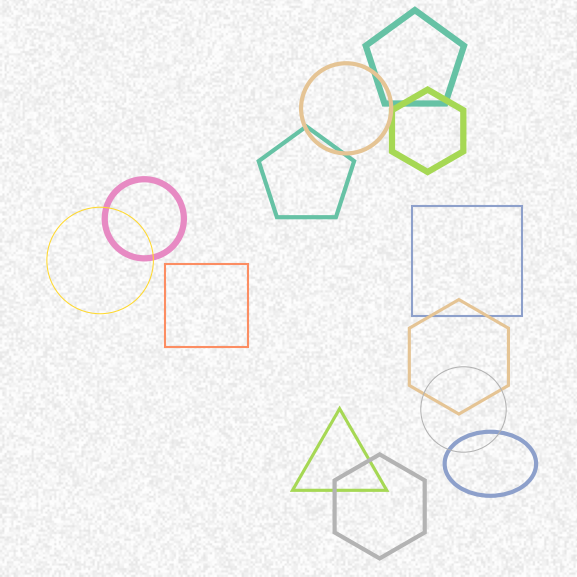[{"shape": "pentagon", "thickness": 2, "radius": 0.43, "center": [0.531, 0.693]}, {"shape": "pentagon", "thickness": 3, "radius": 0.45, "center": [0.718, 0.892]}, {"shape": "square", "thickness": 1, "radius": 0.36, "center": [0.357, 0.47]}, {"shape": "oval", "thickness": 2, "radius": 0.4, "center": [0.849, 0.196]}, {"shape": "square", "thickness": 1, "radius": 0.47, "center": [0.808, 0.547]}, {"shape": "circle", "thickness": 3, "radius": 0.34, "center": [0.25, 0.62]}, {"shape": "hexagon", "thickness": 3, "radius": 0.36, "center": [0.741, 0.773]}, {"shape": "triangle", "thickness": 1.5, "radius": 0.47, "center": [0.588, 0.197]}, {"shape": "circle", "thickness": 0.5, "radius": 0.46, "center": [0.173, 0.548]}, {"shape": "circle", "thickness": 2, "radius": 0.39, "center": [0.599, 0.812]}, {"shape": "hexagon", "thickness": 1.5, "radius": 0.5, "center": [0.795, 0.381]}, {"shape": "circle", "thickness": 0.5, "radius": 0.37, "center": [0.803, 0.29]}, {"shape": "hexagon", "thickness": 2, "radius": 0.45, "center": [0.657, 0.122]}]